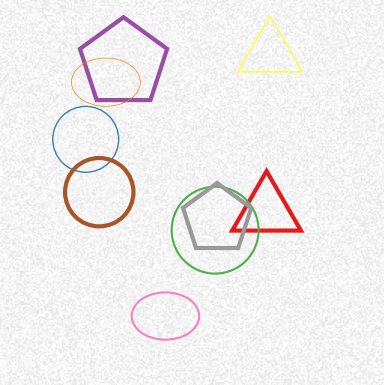[{"shape": "triangle", "thickness": 3, "radius": 0.51, "center": [0.692, 0.453]}, {"shape": "circle", "thickness": 1, "radius": 0.43, "center": [0.223, 0.638]}, {"shape": "circle", "thickness": 1.5, "radius": 0.56, "center": [0.559, 0.402]}, {"shape": "pentagon", "thickness": 3, "radius": 0.59, "center": [0.321, 0.836]}, {"shape": "oval", "thickness": 0.5, "radius": 0.45, "center": [0.275, 0.787]}, {"shape": "triangle", "thickness": 1, "radius": 0.48, "center": [0.701, 0.862]}, {"shape": "circle", "thickness": 3, "radius": 0.44, "center": [0.258, 0.501]}, {"shape": "oval", "thickness": 1.5, "radius": 0.44, "center": [0.43, 0.179]}, {"shape": "pentagon", "thickness": 3, "radius": 0.47, "center": [0.564, 0.431]}]